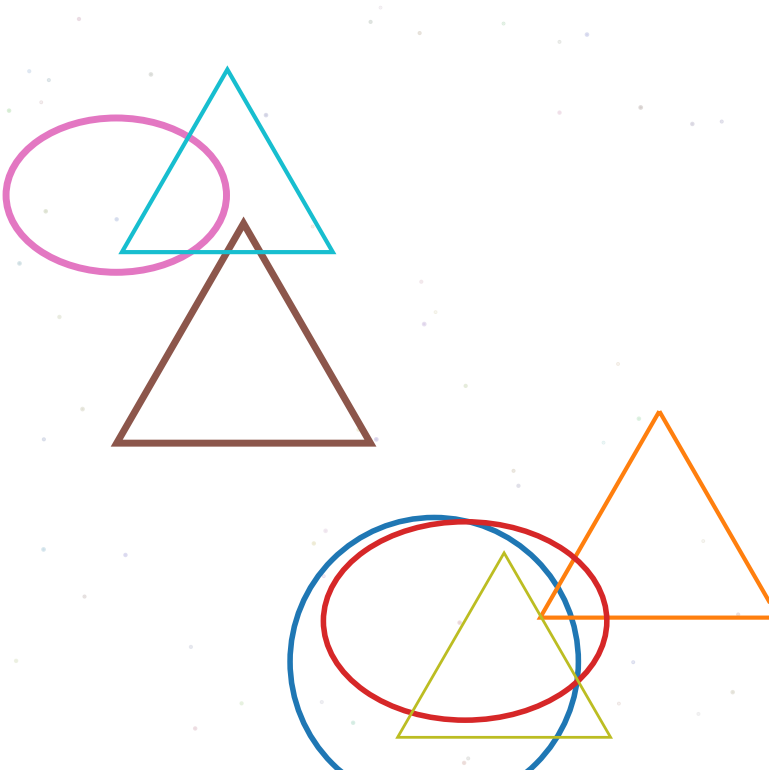[{"shape": "circle", "thickness": 2, "radius": 0.94, "center": [0.564, 0.141]}, {"shape": "triangle", "thickness": 1.5, "radius": 0.89, "center": [0.856, 0.287]}, {"shape": "oval", "thickness": 2, "radius": 0.92, "center": [0.604, 0.194]}, {"shape": "triangle", "thickness": 2.5, "radius": 0.95, "center": [0.316, 0.52]}, {"shape": "oval", "thickness": 2.5, "radius": 0.72, "center": [0.151, 0.747]}, {"shape": "triangle", "thickness": 1, "radius": 0.8, "center": [0.655, 0.122]}, {"shape": "triangle", "thickness": 1.5, "radius": 0.79, "center": [0.295, 0.752]}]